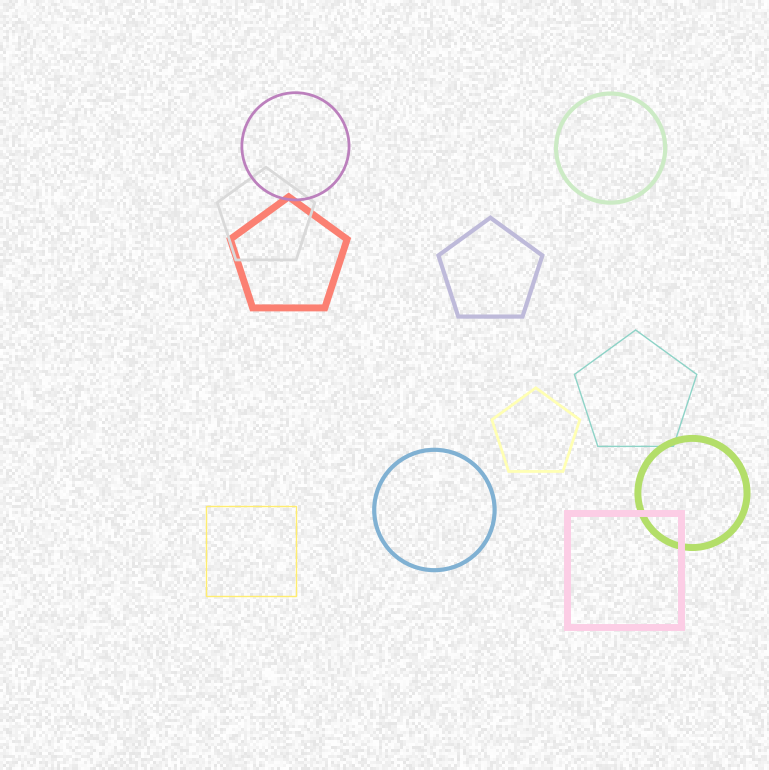[{"shape": "pentagon", "thickness": 0.5, "radius": 0.42, "center": [0.825, 0.488]}, {"shape": "pentagon", "thickness": 1, "radius": 0.3, "center": [0.696, 0.436]}, {"shape": "pentagon", "thickness": 1.5, "radius": 0.35, "center": [0.637, 0.646]}, {"shape": "pentagon", "thickness": 2.5, "radius": 0.4, "center": [0.375, 0.665]}, {"shape": "circle", "thickness": 1.5, "radius": 0.39, "center": [0.564, 0.338]}, {"shape": "circle", "thickness": 2.5, "radius": 0.35, "center": [0.899, 0.36]}, {"shape": "square", "thickness": 2.5, "radius": 0.37, "center": [0.81, 0.26]}, {"shape": "pentagon", "thickness": 1, "radius": 0.33, "center": [0.345, 0.716]}, {"shape": "circle", "thickness": 1, "radius": 0.35, "center": [0.384, 0.81]}, {"shape": "circle", "thickness": 1.5, "radius": 0.35, "center": [0.793, 0.808]}, {"shape": "square", "thickness": 0.5, "radius": 0.29, "center": [0.326, 0.284]}]